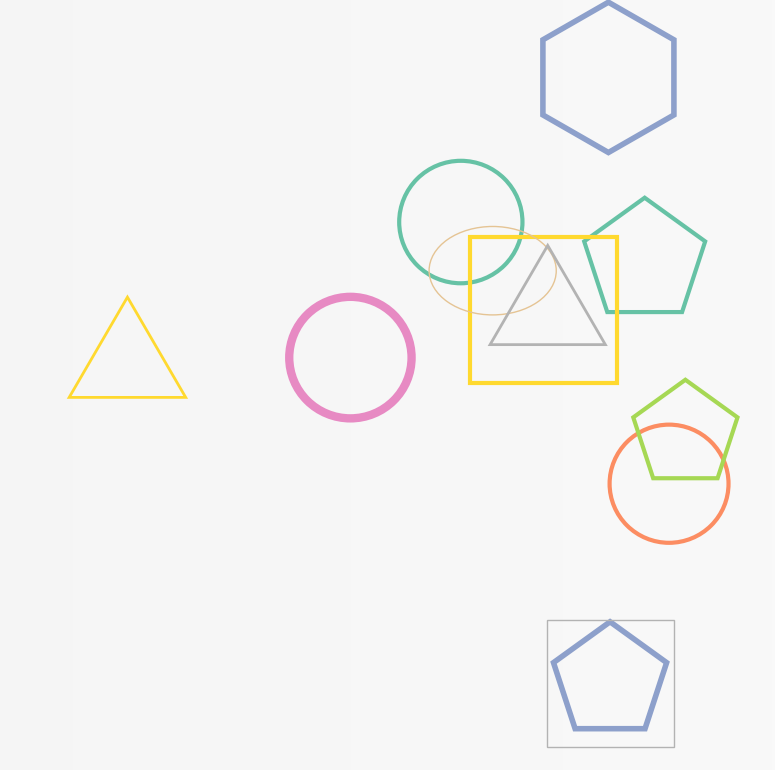[{"shape": "circle", "thickness": 1.5, "radius": 0.4, "center": [0.595, 0.712]}, {"shape": "pentagon", "thickness": 1.5, "radius": 0.41, "center": [0.832, 0.661]}, {"shape": "circle", "thickness": 1.5, "radius": 0.38, "center": [0.863, 0.372]}, {"shape": "hexagon", "thickness": 2, "radius": 0.49, "center": [0.785, 0.9]}, {"shape": "pentagon", "thickness": 2, "radius": 0.38, "center": [0.787, 0.116]}, {"shape": "circle", "thickness": 3, "radius": 0.39, "center": [0.452, 0.536]}, {"shape": "pentagon", "thickness": 1.5, "radius": 0.35, "center": [0.884, 0.436]}, {"shape": "triangle", "thickness": 1, "radius": 0.43, "center": [0.164, 0.527]}, {"shape": "square", "thickness": 1.5, "radius": 0.47, "center": [0.701, 0.597]}, {"shape": "oval", "thickness": 0.5, "radius": 0.41, "center": [0.636, 0.648]}, {"shape": "triangle", "thickness": 1, "radius": 0.43, "center": [0.707, 0.595]}, {"shape": "square", "thickness": 0.5, "radius": 0.41, "center": [0.788, 0.112]}]